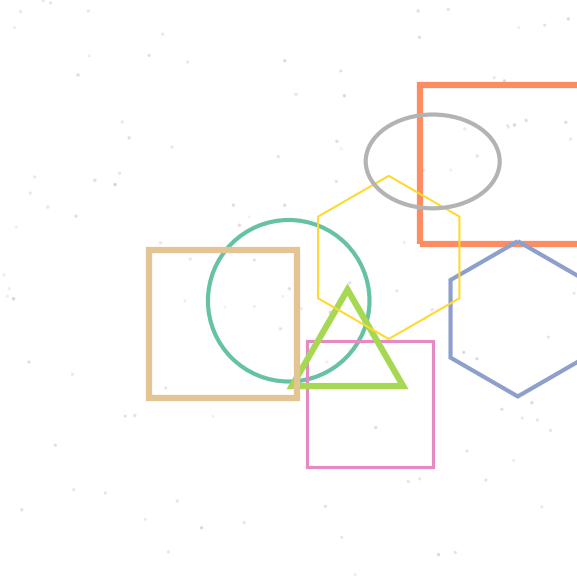[{"shape": "circle", "thickness": 2, "radius": 0.7, "center": [0.5, 0.478]}, {"shape": "square", "thickness": 3, "radius": 0.69, "center": [0.865, 0.715]}, {"shape": "hexagon", "thickness": 2, "radius": 0.67, "center": [0.897, 0.447]}, {"shape": "square", "thickness": 1.5, "radius": 0.54, "center": [0.641, 0.299]}, {"shape": "triangle", "thickness": 3, "radius": 0.56, "center": [0.602, 0.386]}, {"shape": "hexagon", "thickness": 1, "radius": 0.71, "center": [0.673, 0.553]}, {"shape": "square", "thickness": 3, "radius": 0.64, "center": [0.386, 0.438]}, {"shape": "oval", "thickness": 2, "radius": 0.58, "center": [0.749, 0.72]}]